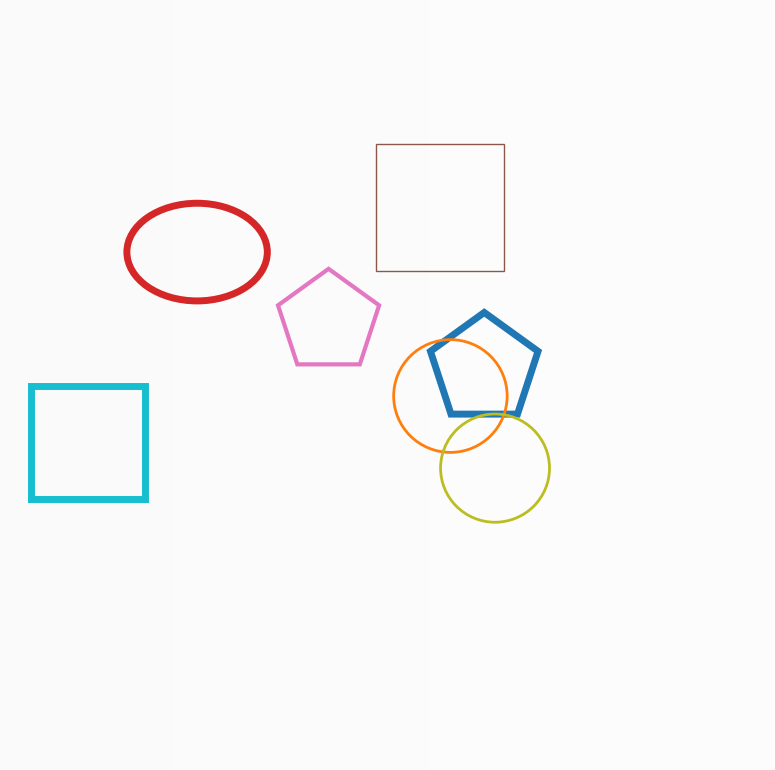[{"shape": "pentagon", "thickness": 2.5, "radius": 0.36, "center": [0.625, 0.521]}, {"shape": "circle", "thickness": 1, "radius": 0.37, "center": [0.581, 0.486]}, {"shape": "oval", "thickness": 2.5, "radius": 0.45, "center": [0.254, 0.673]}, {"shape": "square", "thickness": 0.5, "radius": 0.41, "center": [0.568, 0.73]}, {"shape": "pentagon", "thickness": 1.5, "radius": 0.34, "center": [0.424, 0.582]}, {"shape": "circle", "thickness": 1, "radius": 0.35, "center": [0.639, 0.392]}, {"shape": "square", "thickness": 2.5, "radius": 0.37, "center": [0.114, 0.426]}]